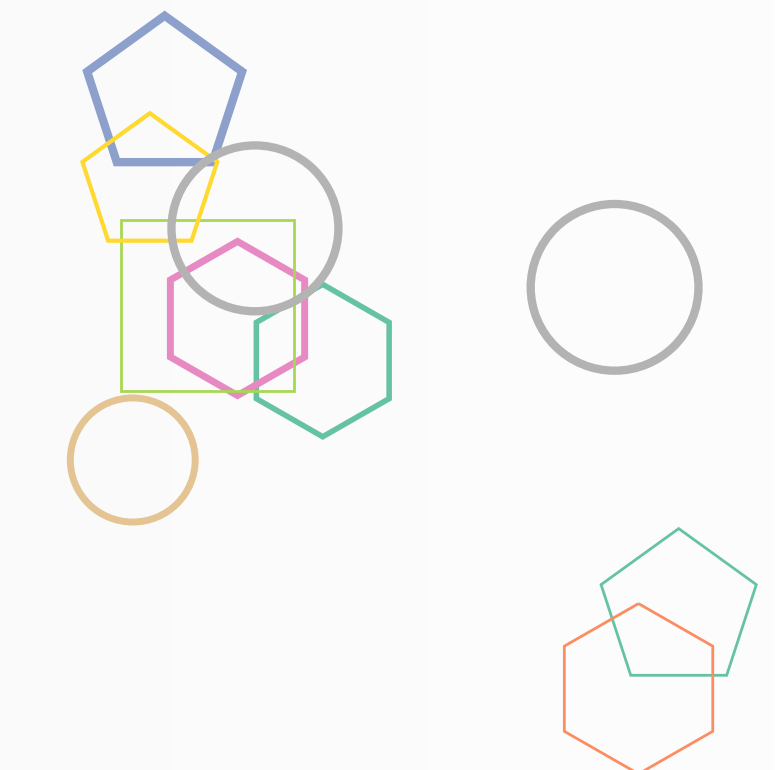[{"shape": "pentagon", "thickness": 1, "radius": 0.53, "center": [0.876, 0.208]}, {"shape": "hexagon", "thickness": 2, "radius": 0.49, "center": [0.416, 0.532]}, {"shape": "hexagon", "thickness": 1, "radius": 0.55, "center": [0.824, 0.106]}, {"shape": "pentagon", "thickness": 3, "radius": 0.53, "center": [0.212, 0.874]}, {"shape": "hexagon", "thickness": 2.5, "radius": 0.5, "center": [0.306, 0.586]}, {"shape": "square", "thickness": 1, "radius": 0.56, "center": [0.268, 0.604]}, {"shape": "pentagon", "thickness": 1.5, "radius": 0.46, "center": [0.193, 0.761]}, {"shape": "circle", "thickness": 2.5, "radius": 0.4, "center": [0.171, 0.403]}, {"shape": "circle", "thickness": 3, "radius": 0.54, "center": [0.793, 0.627]}, {"shape": "circle", "thickness": 3, "radius": 0.54, "center": [0.329, 0.703]}]